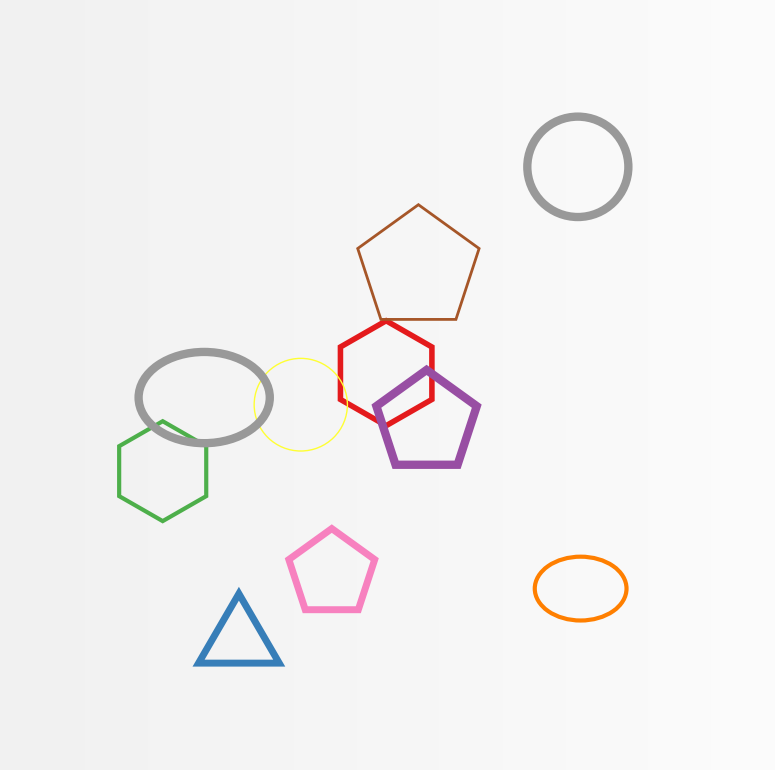[{"shape": "hexagon", "thickness": 2, "radius": 0.34, "center": [0.498, 0.515]}, {"shape": "triangle", "thickness": 2.5, "radius": 0.3, "center": [0.308, 0.169]}, {"shape": "hexagon", "thickness": 1.5, "radius": 0.32, "center": [0.21, 0.388]}, {"shape": "pentagon", "thickness": 3, "radius": 0.34, "center": [0.55, 0.452]}, {"shape": "oval", "thickness": 1.5, "radius": 0.3, "center": [0.749, 0.236]}, {"shape": "circle", "thickness": 0.5, "radius": 0.3, "center": [0.388, 0.474]}, {"shape": "pentagon", "thickness": 1, "radius": 0.41, "center": [0.54, 0.652]}, {"shape": "pentagon", "thickness": 2.5, "radius": 0.29, "center": [0.428, 0.255]}, {"shape": "oval", "thickness": 3, "radius": 0.42, "center": [0.263, 0.484]}, {"shape": "circle", "thickness": 3, "radius": 0.33, "center": [0.746, 0.783]}]